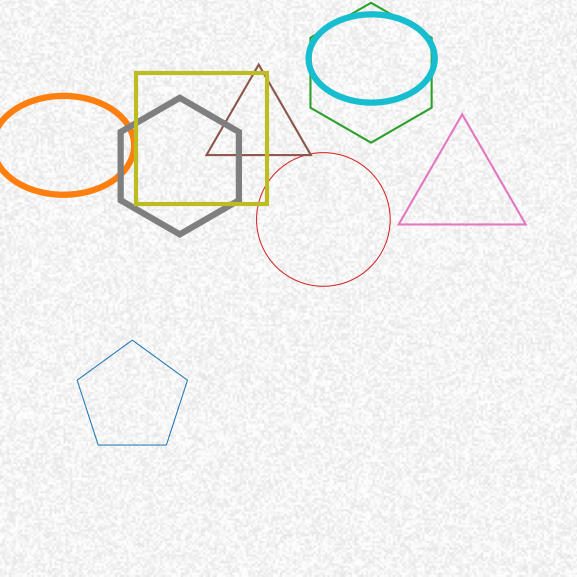[{"shape": "pentagon", "thickness": 0.5, "radius": 0.5, "center": [0.229, 0.31]}, {"shape": "oval", "thickness": 3, "radius": 0.61, "center": [0.11, 0.747]}, {"shape": "hexagon", "thickness": 1, "radius": 0.61, "center": [0.643, 0.873]}, {"shape": "circle", "thickness": 0.5, "radius": 0.58, "center": [0.56, 0.619]}, {"shape": "triangle", "thickness": 1, "radius": 0.52, "center": [0.448, 0.783]}, {"shape": "triangle", "thickness": 1, "radius": 0.64, "center": [0.8, 0.674]}, {"shape": "hexagon", "thickness": 3, "radius": 0.59, "center": [0.311, 0.711]}, {"shape": "square", "thickness": 2, "radius": 0.56, "center": [0.349, 0.759]}, {"shape": "oval", "thickness": 3, "radius": 0.55, "center": [0.644, 0.898]}]